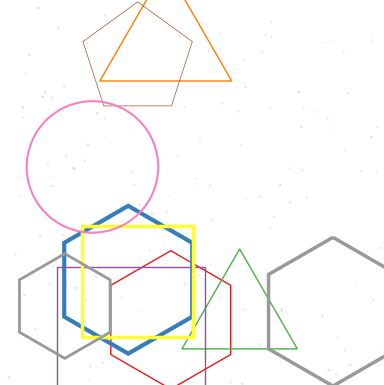[{"shape": "hexagon", "thickness": 1, "radius": 0.9, "center": [0.443, 0.169]}, {"shape": "hexagon", "thickness": 3, "radius": 0.96, "center": [0.333, 0.273]}, {"shape": "triangle", "thickness": 1, "radius": 0.87, "center": [0.622, 0.18]}, {"shape": "square", "thickness": 1, "radius": 0.96, "center": [0.341, 0.114]}, {"shape": "triangle", "thickness": 1, "radius": 0.99, "center": [0.43, 0.889]}, {"shape": "square", "thickness": 2.5, "radius": 0.72, "center": [0.357, 0.268]}, {"shape": "pentagon", "thickness": 0.5, "radius": 0.75, "center": [0.358, 0.846]}, {"shape": "circle", "thickness": 1.5, "radius": 0.85, "center": [0.24, 0.566]}, {"shape": "hexagon", "thickness": 2.5, "radius": 0.97, "center": [0.865, 0.19]}, {"shape": "hexagon", "thickness": 2, "radius": 0.68, "center": [0.168, 0.205]}]